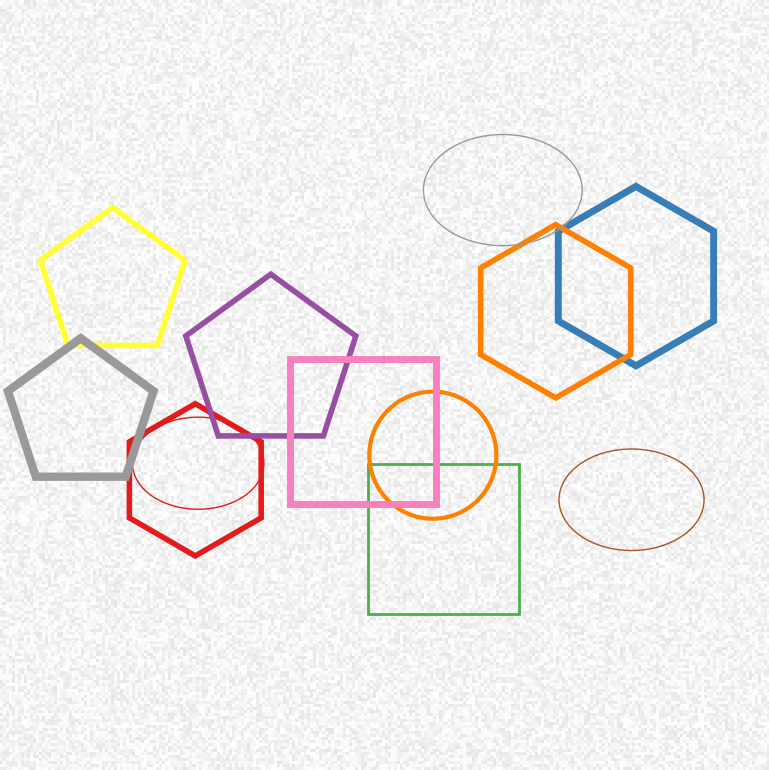[{"shape": "hexagon", "thickness": 2, "radius": 0.49, "center": [0.254, 0.377]}, {"shape": "oval", "thickness": 0.5, "radius": 0.43, "center": [0.257, 0.398]}, {"shape": "hexagon", "thickness": 2.5, "radius": 0.58, "center": [0.826, 0.641]}, {"shape": "square", "thickness": 1, "radius": 0.49, "center": [0.576, 0.3]}, {"shape": "pentagon", "thickness": 2, "radius": 0.58, "center": [0.352, 0.528]}, {"shape": "circle", "thickness": 1.5, "radius": 0.41, "center": [0.562, 0.409]}, {"shape": "hexagon", "thickness": 2, "radius": 0.56, "center": [0.722, 0.596]}, {"shape": "pentagon", "thickness": 2, "radius": 0.49, "center": [0.146, 0.631]}, {"shape": "oval", "thickness": 0.5, "radius": 0.47, "center": [0.82, 0.351]}, {"shape": "square", "thickness": 2.5, "radius": 0.47, "center": [0.471, 0.44]}, {"shape": "oval", "thickness": 0.5, "radius": 0.52, "center": [0.653, 0.753]}, {"shape": "pentagon", "thickness": 3, "radius": 0.5, "center": [0.105, 0.461]}]